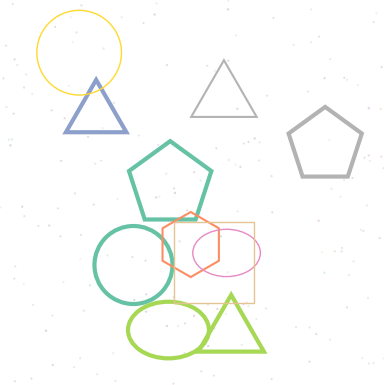[{"shape": "circle", "thickness": 3, "radius": 0.51, "center": [0.347, 0.312]}, {"shape": "pentagon", "thickness": 3, "radius": 0.56, "center": [0.442, 0.521]}, {"shape": "hexagon", "thickness": 1.5, "radius": 0.42, "center": [0.495, 0.365]}, {"shape": "triangle", "thickness": 3, "radius": 0.45, "center": [0.25, 0.702]}, {"shape": "oval", "thickness": 1, "radius": 0.44, "center": [0.589, 0.343]}, {"shape": "triangle", "thickness": 3, "radius": 0.49, "center": [0.6, 0.136]}, {"shape": "oval", "thickness": 3, "radius": 0.53, "center": [0.438, 0.143]}, {"shape": "circle", "thickness": 1, "radius": 0.55, "center": [0.206, 0.863]}, {"shape": "square", "thickness": 1, "radius": 0.52, "center": [0.555, 0.319]}, {"shape": "triangle", "thickness": 1.5, "radius": 0.49, "center": [0.582, 0.745]}, {"shape": "pentagon", "thickness": 3, "radius": 0.5, "center": [0.845, 0.622]}]